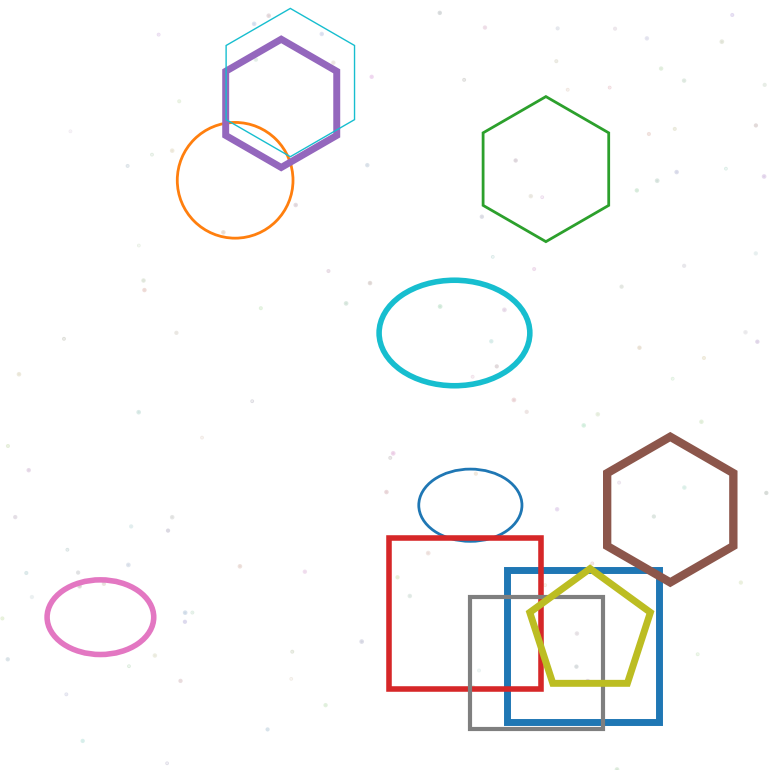[{"shape": "oval", "thickness": 1, "radius": 0.34, "center": [0.611, 0.344]}, {"shape": "square", "thickness": 2.5, "radius": 0.49, "center": [0.757, 0.162]}, {"shape": "circle", "thickness": 1, "radius": 0.38, "center": [0.305, 0.766]}, {"shape": "hexagon", "thickness": 1, "radius": 0.47, "center": [0.709, 0.78]}, {"shape": "square", "thickness": 2, "radius": 0.49, "center": [0.604, 0.203]}, {"shape": "hexagon", "thickness": 2.5, "radius": 0.42, "center": [0.365, 0.866]}, {"shape": "hexagon", "thickness": 3, "radius": 0.47, "center": [0.87, 0.338]}, {"shape": "oval", "thickness": 2, "radius": 0.35, "center": [0.13, 0.198]}, {"shape": "square", "thickness": 1.5, "radius": 0.43, "center": [0.697, 0.139]}, {"shape": "pentagon", "thickness": 2.5, "radius": 0.41, "center": [0.766, 0.179]}, {"shape": "oval", "thickness": 2, "radius": 0.49, "center": [0.59, 0.568]}, {"shape": "hexagon", "thickness": 0.5, "radius": 0.48, "center": [0.377, 0.893]}]